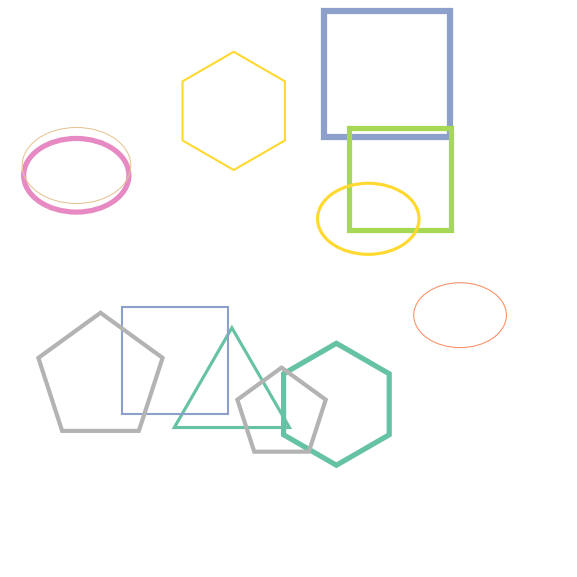[{"shape": "hexagon", "thickness": 2.5, "radius": 0.53, "center": [0.583, 0.299]}, {"shape": "triangle", "thickness": 1.5, "radius": 0.58, "center": [0.402, 0.316]}, {"shape": "oval", "thickness": 0.5, "radius": 0.4, "center": [0.797, 0.453]}, {"shape": "square", "thickness": 1, "radius": 0.46, "center": [0.303, 0.375]}, {"shape": "square", "thickness": 3, "radius": 0.55, "center": [0.67, 0.872]}, {"shape": "oval", "thickness": 2.5, "radius": 0.46, "center": [0.132, 0.696]}, {"shape": "square", "thickness": 2.5, "radius": 0.44, "center": [0.693, 0.689]}, {"shape": "oval", "thickness": 1.5, "radius": 0.44, "center": [0.638, 0.62]}, {"shape": "hexagon", "thickness": 1, "radius": 0.51, "center": [0.405, 0.807]}, {"shape": "oval", "thickness": 0.5, "radius": 0.47, "center": [0.132, 0.713]}, {"shape": "pentagon", "thickness": 2, "radius": 0.57, "center": [0.174, 0.344]}, {"shape": "pentagon", "thickness": 2, "radius": 0.4, "center": [0.488, 0.282]}]